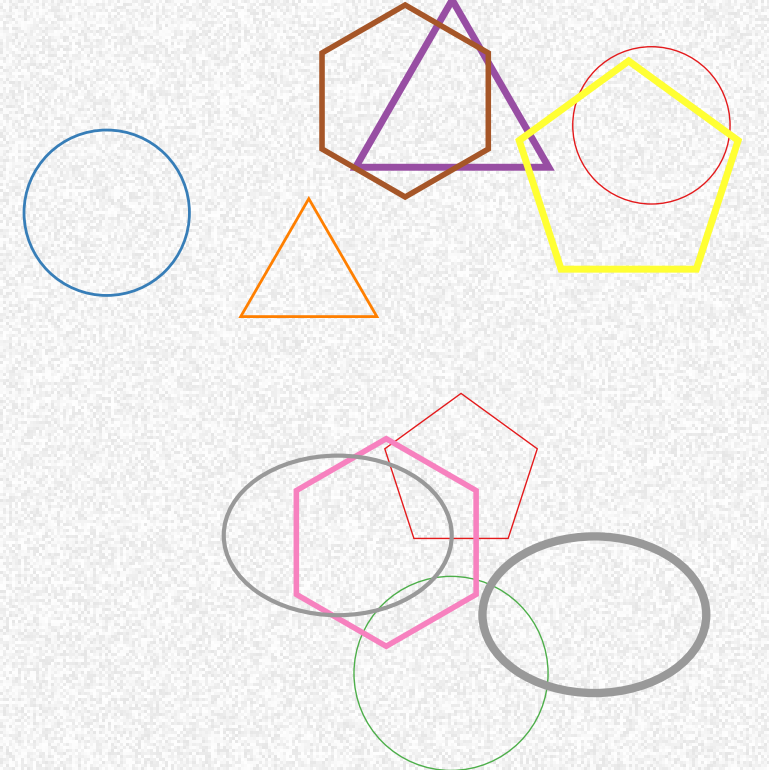[{"shape": "pentagon", "thickness": 0.5, "radius": 0.52, "center": [0.599, 0.385]}, {"shape": "circle", "thickness": 0.5, "radius": 0.51, "center": [0.846, 0.837]}, {"shape": "circle", "thickness": 1, "radius": 0.54, "center": [0.139, 0.724]}, {"shape": "circle", "thickness": 0.5, "radius": 0.63, "center": [0.586, 0.125]}, {"shape": "triangle", "thickness": 2.5, "radius": 0.72, "center": [0.587, 0.855]}, {"shape": "triangle", "thickness": 1, "radius": 0.51, "center": [0.401, 0.64]}, {"shape": "pentagon", "thickness": 2.5, "radius": 0.75, "center": [0.816, 0.771]}, {"shape": "hexagon", "thickness": 2, "radius": 0.62, "center": [0.526, 0.869]}, {"shape": "hexagon", "thickness": 2, "radius": 0.67, "center": [0.502, 0.295]}, {"shape": "oval", "thickness": 1.5, "radius": 0.74, "center": [0.439, 0.305]}, {"shape": "oval", "thickness": 3, "radius": 0.73, "center": [0.772, 0.202]}]